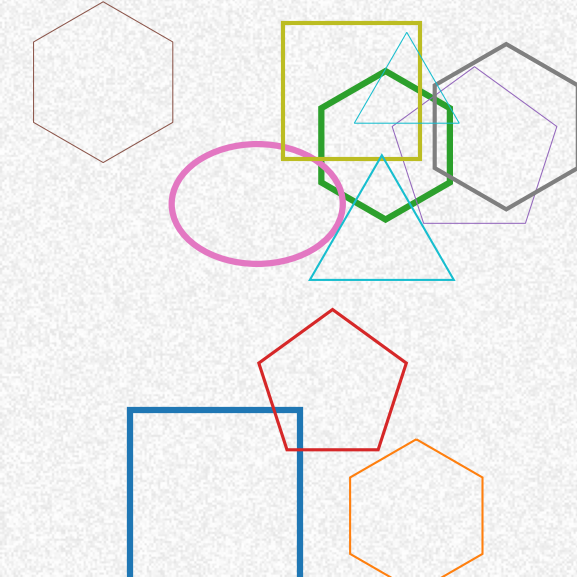[{"shape": "square", "thickness": 3, "radius": 0.73, "center": [0.372, 0.142]}, {"shape": "hexagon", "thickness": 1, "radius": 0.66, "center": [0.721, 0.106]}, {"shape": "hexagon", "thickness": 3, "radius": 0.64, "center": [0.668, 0.748]}, {"shape": "pentagon", "thickness": 1.5, "radius": 0.67, "center": [0.576, 0.329]}, {"shape": "pentagon", "thickness": 0.5, "radius": 0.75, "center": [0.822, 0.734]}, {"shape": "hexagon", "thickness": 0.5, "radius": 0.7, "center": [0.179, 0.857]}, {"shape": "oval", "thickness": 3, "radius": 0.74, "center": [0.445, 0.646]}, {"shape": "hexagon", "thickness": 2, "radius": 0.72, "center": [0.877, 0.78]}, {"shape": "square", "thickness": 2, "radius": 0.59, "center": [0.608, 0.842]}, {"shape": "triangle", "thickness": 1, "radius": 0.72, "center": [0.661, 0.586]}, {"shape": "triangle", "thickness": 0.5, "radius": 0.52, "center": [0.704, 0.838]}]